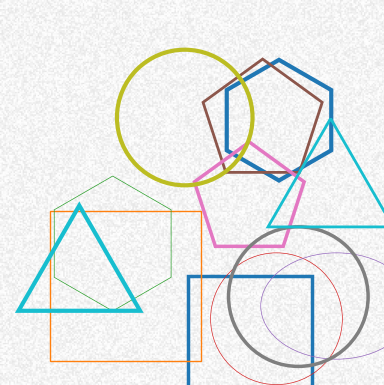[{"shape": "square", "thickness": 2.5, "radius": 0.81, "center": [0.648, 0.123]}, {"shape": "hexagon", "thickness": 3, "radius": 0.78, "center": [0.725, 0.688]}, {"shape": "square", "thickness": 1, "radius": 0.98, "center": [0.326, 0.257]}, {"shape": "hexagon", "thickness": 0.5, "radius": 0.88, "center": [0.293, 0.367]}, {"shape": "circle", "thickness": 0.5, "radius": 0.86, "center": [0.718, 0.172]}, {"shape": "oval", "thickness": 0.5, "radius": 0.99, "center": [0.875, 0.205]}, {"shape": "pentagon", "thickness": 2, "radius": 0.81, "center": [0.682, 0.684]}, {"shape": "pentagon", "thickness": 2.5, "radius": 0.75, "center": [0.647, 0.481]}, {"shape": "circle", "thickness": 2.5, "radius": 0.91, "center": [0.775, 0.23]}, {"shape": "circle", "thickness": 3, "radius": 0.88, "center": [0.48, 0.695]}, {"shape": "triangle", "thickness": 2, "radius": 0.94, "center": [0.859, 0.504]}, {"shape": "triangle", "thickness": 3, "radius": 0.91, "center": [0.206, 0.284]}]